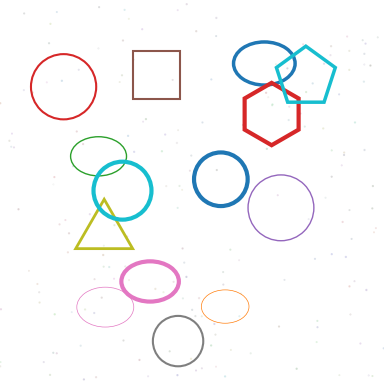[{"shape": "oval", "thickness": 2.5, "radius": 0.4, "center": [0.687, 0.835]}, {"shape": "circle", "thickness": 3, "radius": 0.35, "center": [0.574, 0.534]}, {"shape": "oval", "thickness": 0.5, "radius": 0.31, "center": [0.585, 0.204]}, {"shape": "oval", "thickness": 1, "radius": 0.36, "center": [0.256, 0.594]}, {"shape": "hexagon", "thickness": 3, "radius": 0.4, "center": [0.706, 0.704]}, {"shape": "circle", "thickness": 1.5, "radius": 0.42, "center": [0.165, 0.775]}, {"shape": "circle", "thickness": 1, "radius": 0.43, "center": [0.73, 0.46]}, {"shape": "square", "thickness": 1.5, "radius": 0.31, "center": [0.406, 0.805]}, {"shape": "oval", "thickness": 0.5, "radius": 0.37, "center": [0.273, 0.202]}, {"shape": "oval", "thickness": 3, "radius": 0.37, "center": [0.39, 0.269]}, {"shape": "circle", "thickness": 1.5, "radius": 0.33, "center": [0.463, 0.114]}, {"shape": "triangle", "thickness": 2, "radius": 0.43, "center": [0.271, 0.397]}, {"shape": "pentagon", "thickness": 2.5, "radius": 0.4, "center": [0.794, 0.8]}, {"shape": "circle", "thickness": 3, "radius": 0.38, "center": [0.318, 0.505]}]